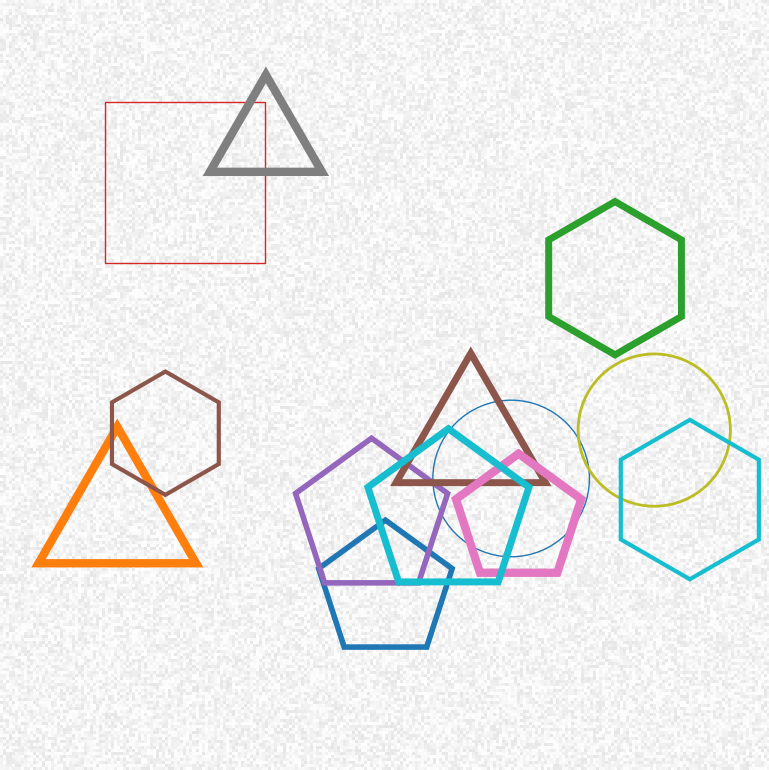[{"shape": "pentagon", "thickness": 2, "radius": 0.46, "center": [0.501, 0.233]}, {"shape": "circle", "thickness": 0.5, "radius": 0.51, "center": [0.664, 0.379]}, {"shape": "triangle", "thickness": 3, "radius": 0.59, "center": [0.152, 0.328]}, {"shape": "hexagon", "thickness": 2.5, "radius": 0.5, "center": [0.799, 0.639]}, {"shape": "square", "thickness": 0.5, "radius": 0.52, "center": [0.24, 0.763]}, {"shape": "pentagon", "thickness": 2, "radius": 0.52, "center": [0.483, 0.327]}, {"shape": "triangle", "thickness": 2.5, "radius": 0.56, "center": [0.611, 0.429]}, {"shape": "hexagon", "thickness": 1.5, "radius": 0.4, "center": [0.215, 0.437]}, {"shape": "pentagon", "thickness": 3, "radius": 0.43, "center": [0.674, 0.325]}, {"shape": "triangle", "thickness": 3, "radius": 0.42, "center": [0.345, 0.819]}, {"shape": "circle", "thickness": 1, "radius": 0.49, "center": [0.85, 0.441]}, {"shape": "hexagon", "thickness": 1.5, "radius": 0.52, "center": [0.896, 0.351]}, {"shape": "pentagon", "thickness": 2.5, "radius": 0.55, "center": [0.582, 0.333]}]